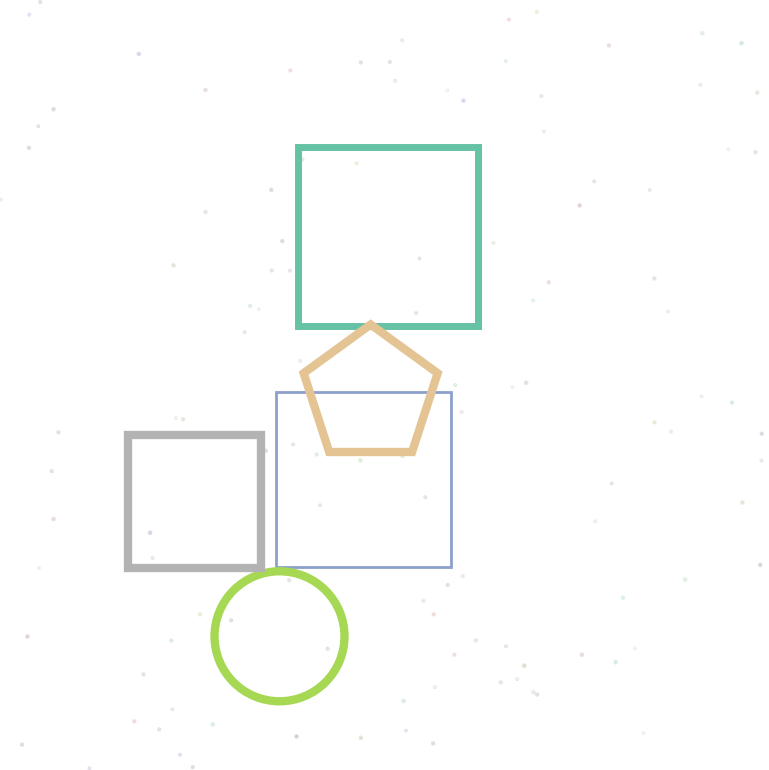[{"shape": "square", "thickness": 2.5, "radius": 0.58, "center": [0.504, 0.693]}, {"shape": "square", "thickness": 1, "radius": 0.57, "center": [0.472, 0.377]}, {"shape": "circle", "thickness": 3, "radius": 0.42, "center": [0.363, 0.174]}, {"shape": "pentagon", "thickness": 3, "radius": 0.46, "center": [0.481, 0.487]}, {"shape": "square", "thickness": 3, "radius": 0.43, "center": [0.253, 0.349]}]